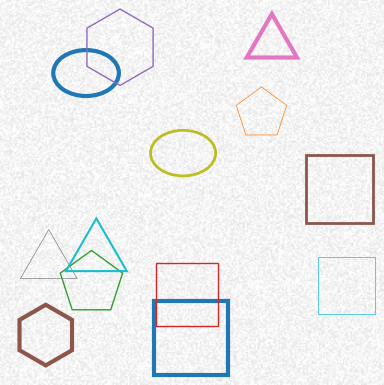[{"shape": "square", "thickness": 3, "radius": 0.48, "center": [0.496, 0.122]}, {"shape": "oval", "thickness": 3, "radius": 0.43, "center": [0.224, 0.81]}, {"shape": "pentagon", "thickness": 0.5, "radius": 0.34, "center": [0.679, 0.705]}, {"shape": "pentagon", "thickness": 1, "radius": 0.43, "center": [0.238, 0.264]}, {"shape": "square", "thickness": 1, "radius": 0.41, "center": [0.486, 0.235]}, {"shape": "hexagon", "thickness": 1, "radius": 0.5, "center": [0.312, 0.877]}, {"shape": "square", "thickness": 2, "radius": 0.44, "center": [0.882, 0.508]}, {"shape": "hexagon", "thickness": 3, "radius": 0.39, "center": [0.119, 0.13]}, {"shape": "triangle", "thickness": 3, "radius": 0.38, "center": [0.706, 0.888]}, {"shape": "triangle", "thickness": 0.5, "radius": 0.42, "center": [0.127, 0.319]}, {"shape": "oval", "thickness": 2, "radius": 0.42, "center": [0.476, 0.602]}, {"shape": "triangle", "thickness": 1.5, "radius": 0.46, "center": [0.25, 0.341]}, {"shape": "square", "thickness": 0.5, "radius": 0.37, "center": [0.899, 0.258]}]